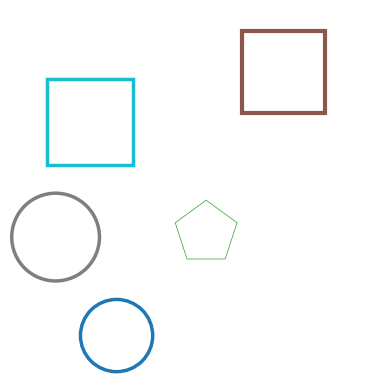[{"shape": "circle", "thickness": 2.5, "radius": 0.47, "center": [0.303, 0.128]}, {"shape": "pentagon", "thickness": 0.5, "radius": 0.42, "center": [0.535, 0.395]}, {"shape": "square", "thickness": 3, "radius": 0.54, "center": [0.736, 0.813]}, {"shape": "circle", "thickness": 2.5, "radius": 0.57, "center": [0.144, 0.384]}, {"shape": "square", "thickness": 2.5, "radius": 0.56, "center": [0.233, 0.683]}]